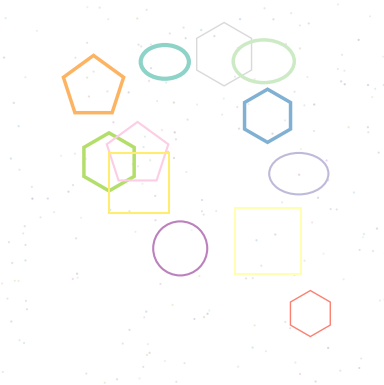[{"shape": "oval", "thickness": 3, "radius": 0.31, "center": [0.428, 0.839]}, {"shape": "square", "thickness": 1.5, "radius": 0.43, "center": [0.695, 0.375]}, {"shape": "oval", "thickness": 1.5, "radius": 0.38, "center": [0.776, 0.549]}, {"shape": "hexagon", "thickness": 1, "radius": 0.3, "center": [0.806, 0.186]}, {"shape": "hexagon", "thickness": 2.5, "radius": 0.34, "center": [0.695, 0.699]}, {"shape": "pentagon", "thickness": 2.5, "radius": 0.41, "center": [0.243, 0.774]}, {"shape": "hexagon", "thickness": 2.5, "radius": 0.38, "center": [0.283, 0.58]}, {"shape": "pentagon", "thickness": 1.5, "radius": 0.42, "center": [0.357, 0.599]}, {"shape": "hexagon", "thickness": 1, "radius": 0.41, "center": [0.582, 0.859]}, {"shape": "circle", "thickness": 1.5, "radius": 0.35, "center": [0.468, 0.355]}, {"shape": "oval", "thickness": 2.5, "radius": 0.4, "center": [0.685, 0.841]}, {"shape": "square", "thickness": 1.5, "radius": 0.39, "center": [0.362, 0.524]}]